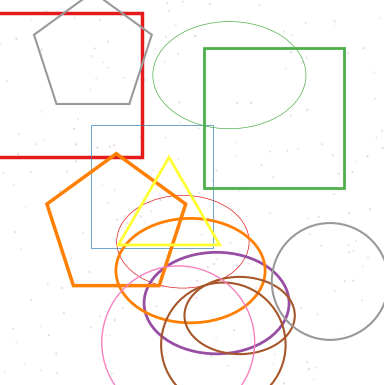[{"shape": "square", "thickness": 2.5, "radius": 0.94, "center": [0.182, 0.78]}, {"shape": "oval", "thickness": 0.5, "radius": 0.86, "center": [0.475, 0.372]}, {"shape": "square", "thickness": 0.5, "radius": 0.79, "center": [0.394, 0.516]}, {"shape": "square", "thickness": 2, "radius": 0.91, "center": [0.711, 0.693]}, {"shape": "oval", "thickness": 0.5, "radius": 0.99, "center": [0.596, 0.805]}, {"shape": "oval", "thickness": 2, "radius": 0.94, "center": [0.563, 0.213]}, {"shape": "pentagon", "thickness": 2.5, "radius": 0.95, "center": [0.302, 0.411]}, {"shape": "oval", "thickness": 2, "radius": 0.97, "center": [0.495, 0.297]}, {"shape": "triangle", "thickness": 2, "radius": 0.76, "center": [0.439, 0.44]}, {"shape": "oval", "thickness": 1.5, "radius": 0.72, "center": [0.622, 0.181]}, {"shape": "circle", "thickness": 1.5, "radius": 0.81, "center": [0.58, 0.104]}, {"shape": "circle", "thickness": 1, "radius": 0.99, "center": [0.463, 0.111]}, {"shape": "circle", "thickness": 1.5, "radius": 0.76, "center": [0.858, 0.269]}, {"shape": "pentagon", "thickness": 1.5, "radius": 0.8, "center": [0.241, 0.86]}]